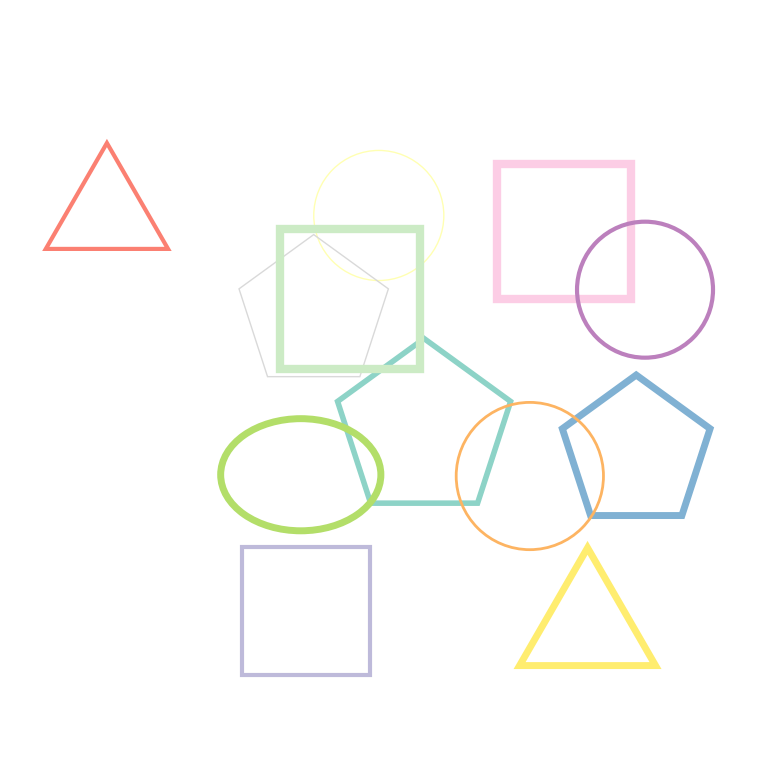[{"shape": "pentagon", "thickness": 2, "radius": 0.59, "center": [0.551, 0.442]}, {"shape": "circle", "thickness": 0.5, "radius": 0.42, "center": [0.492, 0.72]}, {"shape": "square", "thickness": 1.5, "radius": 0.42, "center": [0.397, 0.206]}, {"shape": "triangle", "thickness": 1.5, "radius": 0.46, "center": [0.139, 0.723]}, {"shape": "pentagon", "thickness": 2.5, "radius": 0.5, "center": [0.826, 0.412]}, {"shape": "circle", "thickness": 1, "radius": 0.48, "center": [0.688, 0.382]}, {"shape": "oval", "thickness": 2.5, "radius": 0.52, "center": [0.391, 0.383]}, {"shape": "square", "thickness": 3, "radius": 0.44, "center": [0.733, 0.699]}, {"shape": "pentagon", "thickness": 0.5, "radius": 0.51, "center": [0.407, 0.593]}, {"shape": "circle", "thickness": 1.5, "radius": 0.44, "center": [0.838, 0.624]}, {"shape": "square", "thickness": 3, "radius": 0.46, "center": [0.455, 0.612]}, {"shape": "triangle", "thickness": 2.5, "radius": 0.51, "center": [0.763, 0.187]}]